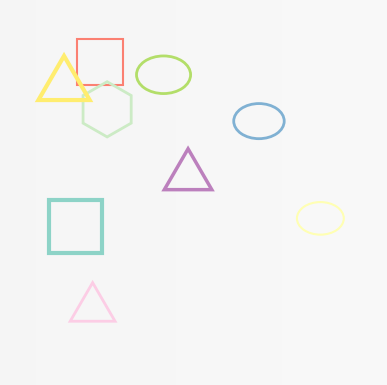[{"shape": "square", "thickness": 3, "radius": 0.34, "center": [0.196, 0.412]}, {"shape": "oval", "thickness": 1.5, "radius": 0.3, "center": [0.827, 0.433]}, {"shape": "square", "thickness": 1.5, "radius": 0.29, "center": [0.258, 0.839]}, {"shape": "oval", "thickness": 2, "radius": 0.33, "center": [0.668, 0.685]}, {"shape": "oval", "thickness": 2, "radius": 0.35, "center": [0.422, 0.806]}, {"shape": "triangle", "thickness": 2, "radius": 0.33, "center": [0.239, 0.199]}, {"shape": "triangle", "thickness": 2.5, "radius": 0.35, "center": [0.485, 0.543]}, {"shape": "hexagon", "thickness": 2, "radius": 0.36, "center": [0.276, 0.716]}, {"shape": "triangle", "thickness": 3, "radius": 0.38, "center": [0.165, 0.778]}]